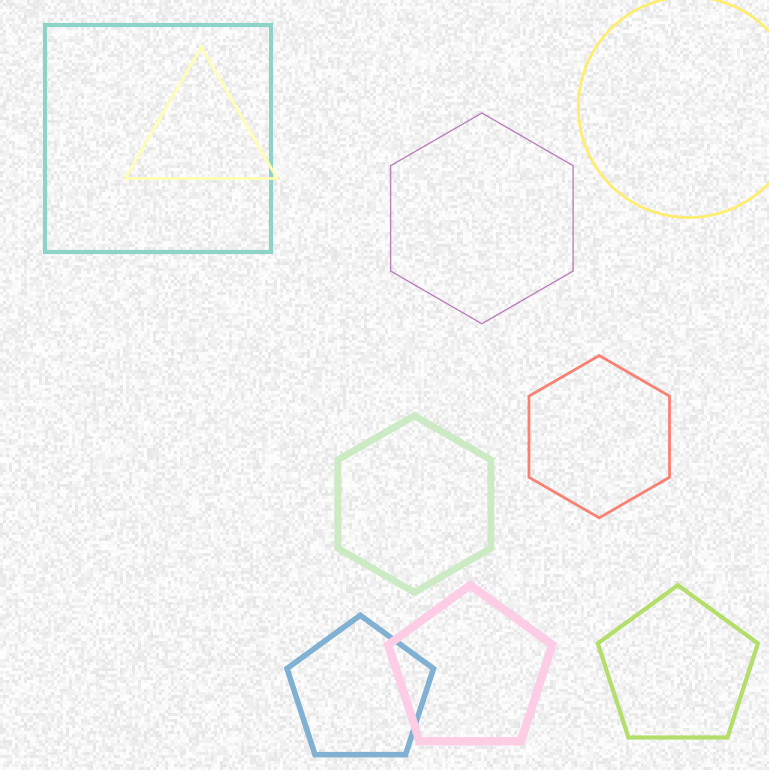[{"shape": "square", "thickness": 1.5, "radius": 0.73, "center": [0.205, 0.82]}, {"shape": "triangle", "thickness": 1, "radius": 0.57, "center": [0.261, 0.825]}, {"shape": "hexagon", "thickness": 1, "radius": 0.53, "center": [0.778, 0.433]}, {"shape": "pentagon", "thickness": 2, "radius": 0.5, "center": [0.468, 0.101]}, {"shape": "pentagon", "thickness": 1.5, "radius": 0.55, "center": [0.88, 0.131]}, {"shape": "pentagon", "thickness": 3, "radius": 0.56, "center": [0.611, 0.128]}, {"shape": "hexagon", "thickness": 0.5, "radius": 0.68, "center": [0.626, 0.716]}, {"shape": "hexagon", "thickness": 2.5, "radius": 0.57, "center": [0.538, 0.345]}, {"shape": "circle", "thickness": 1, "radius": 0.72, "center": [0.894, 0.861]}]